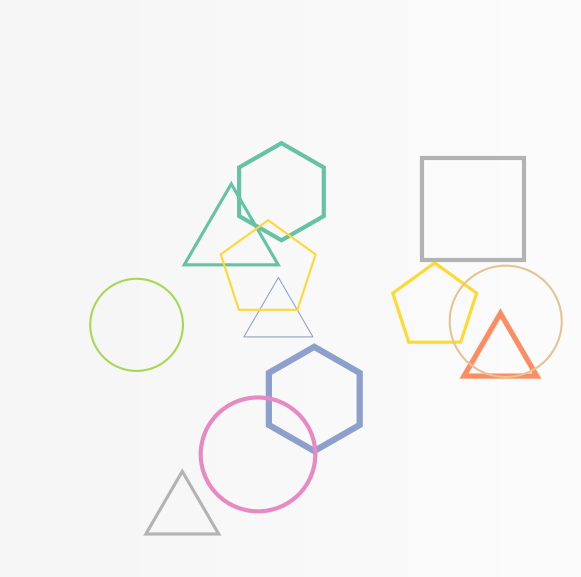[{"shape": "triangle", "thickness": 1.5, "radius": 0.47, "center": [0.398, 0.587]}, {"shape": "hexagon", "thickness": 2, "radius": 0.42, "center": [0.484, 0.667]}, {"shape": "triangle", "thickness": 2.5, "radius": 0.36, "center": [0.861, 0.384]}, {"shape": "triangle", "thickness": 0.5, "radius": 0.34, "center": [0.479, 0.45]}, {"shape": "hexagon", "thickness": 3, "radius": 0.45, "center": [0.541, 0.308]}, {"shape": "circle", "thickness": 2, "radius": 0.49, "center": [0.444, 0.212]}, {"shape": "circle", "thickness": 1, "radius": 0.4, "center": [0.235, 0.437]}, {"shape": "pentagon", "thickness": 1, "radius": 0.43, "center": [0.461, 0.532]}, {"shape": "pentagon", "thickness": 1.5, "radius": 0.38, "center": [0.748, 0.468]}, {"shape": "circle", "thickness": 1, "radius": 0.48, "center": [0.87, 0.443]}, {"shape": "square", "thickness": 2, "radius": 0.44, "center": [0.814, 0.637]}, {"shape": "triangle", "thickness": 1.5, "radius": 0.36, "center": [0.314, 0.111]}]